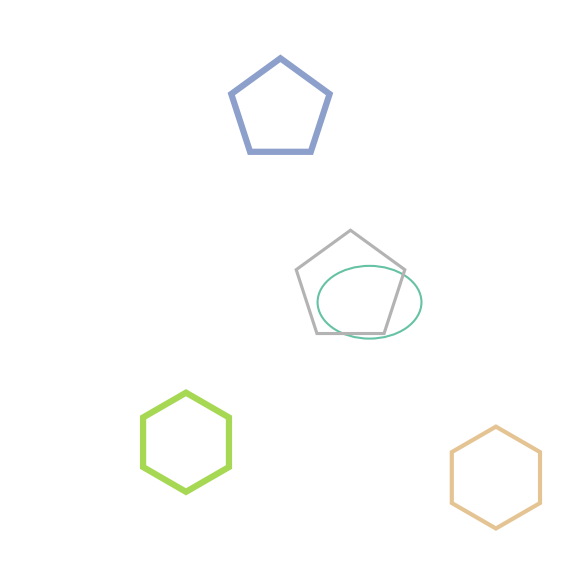[{"shape": "oval", "thickness": 1, "radius": 0.45, "center": [0.64, 0.476]}, {"shape": "pentagon", "thickness": 3, "radius": 0.45, "center": [0.486, 0.809]}, {"shape": "hexagon", "thickness": 3, "radius": 0.43, "center": [0.322, 0.233]}, {"shape": "hexagon", "thickness": 2, "radius": 0.44, "center": [0.859, 0.172]}, {"shape": "pentagon", "thickness": 1.5, "radius": 0.49, "center": [0.607, 0.502]}]